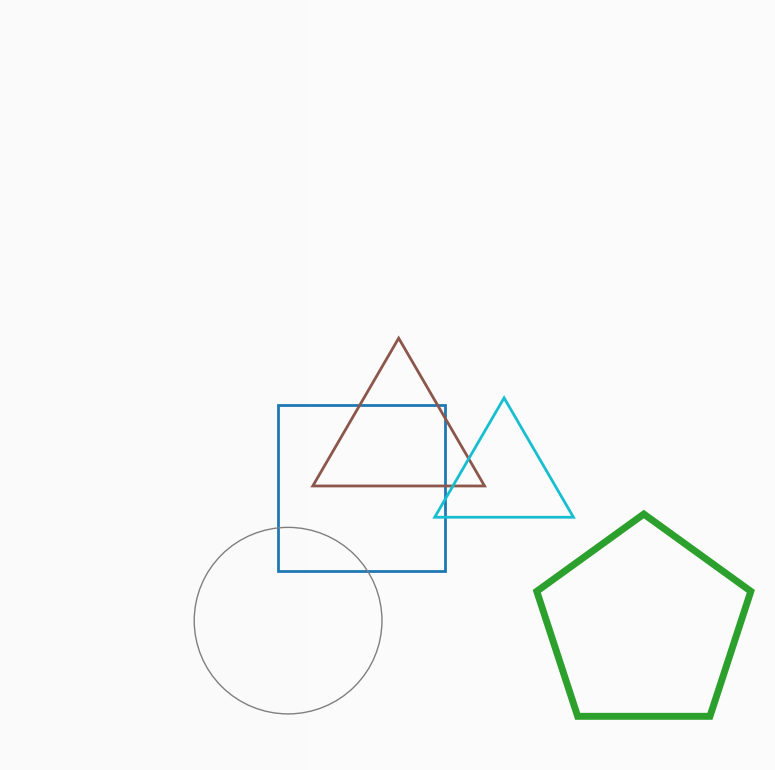[{"shape": "square", "thickness": 1, "radius": 0.54, "center": [0.466, 0.366]}, {"shape": "pentagon", "thickness": 2.5, "radius": 0.73, "center": [0.831, 0.187]}, {"shape": "triangle", "thickness": 1, "radius": 0.64, "center": [0.514, 0.433]}, {"shape": "circle", "thickness": 0.5, "radius": 0.61, "center": [0.372, 0.194]}, {"shape": "triangle", "thickness": 1, "radius": 0.52, "center": [0.65, 0.38]}]